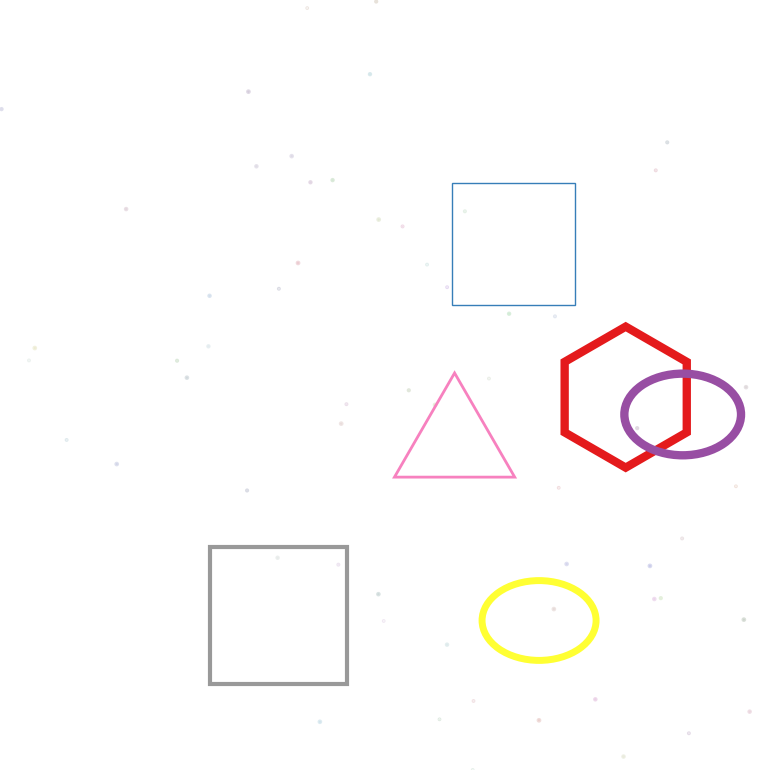[{"shape": "hexagon", "thickness": 3, "radius": 0.46, "center": [0.813, 0.484]}, {"shape": "square", "thickness": 0.5, "radius": 0.4, "center": [0.667, 0.683]}, {"shape": "oval", "thickness": 3, "radius": 0.38, "center": [0.887, 0.462]}, {"shape": "oval", "thickness": 2.5, "radius": 0.37, "center": [0.7, 0.194]}, {"shape": "triangle", "thickness": 1, "radius": 0.45, "center": [0.59, 0.425]}, {"shape": "square", "thickness": 1.5, "radius": 0.44, "center": [0.361, 0.201]}]